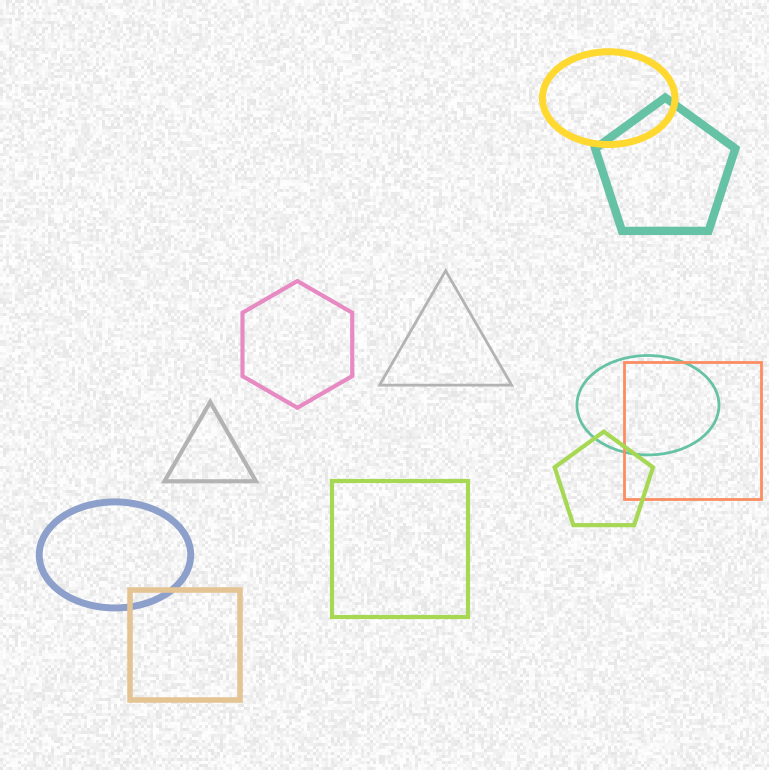[{"shape": "oval", "thickness": 1, "radius": 0.46, "center": [0.841, 0.474]}, {"shape": "pentagon", "thickness": 3, "radius": 0.48, "center": [0.864, 0.778]}, {"shape": "square", "thickness": 1, "radius": 0.45, "center": [0.9, 0.441]}, {"shape": "oval", "thickness": 2.5, "radius": 0.49, "center": [0.149, 0.279]}, {"shape": "hexagon", "thickness": 1.5, "radius": 0.41, "center": [0.386, 0.553]}, {"shape": "square", "thickness": 1.5, "radius": 0.44, "center": [0.519, 0.287]}, {"shape": "pentagon", "thickness": 1.5, "radius": 0.34, "center": [0.784, 0.372]}, {"shape": "oval", "thickness": 2.5, "radius": 0.43, "center": [0.791, 0.873]}, {"shape": "square", "thickness": 2, "radius": 0.35, "center": [0.24, 0.162]}, {"shape": "triangle", "thickness": 1.5, "radius": 0.34, "center": [0.273, 0.409]}, {"shape": "triangle", "thickness": 1, "radius": 0.5, "center": [0.579, 0.549]}]